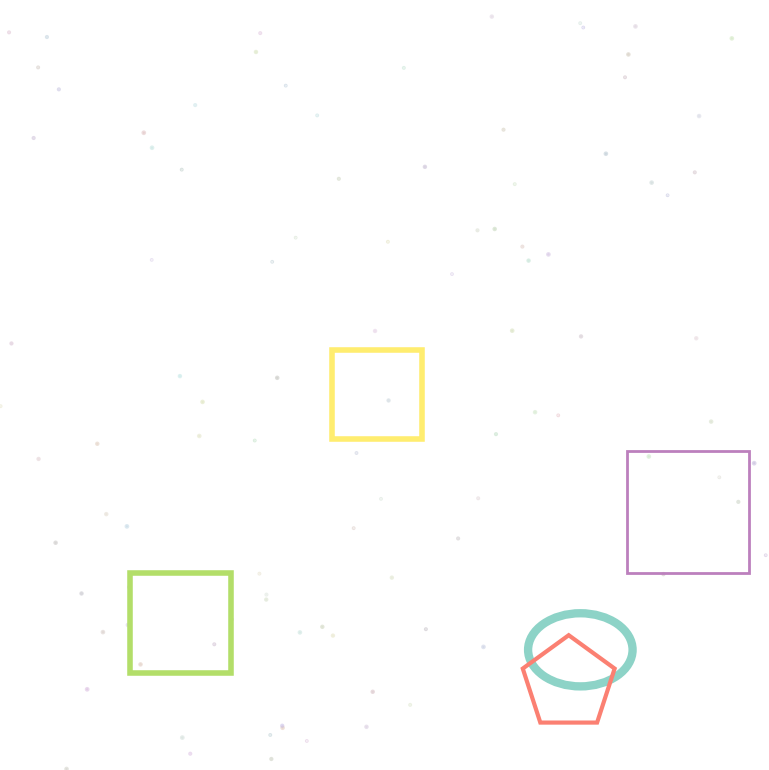[{"shape": "oval", "thickness": 3, "radius": 0.34, "center": [0.754, 0.156]}, {"shape": "pentagon", "thickness": 1.5, "radius": 0.31, "center": [0.739, 0.112]}, {"shape": "square", "thickness": 2, "radius": 0.33, "center": [0.235, 0.191]}, {"shape": "square", "thickness": 1, "radius": 0.39, "center": [0.893, 0.335]}, {"shape": "square", "thickness": 2, "radius": 0.29, "center": [0.489, 0.487]}]